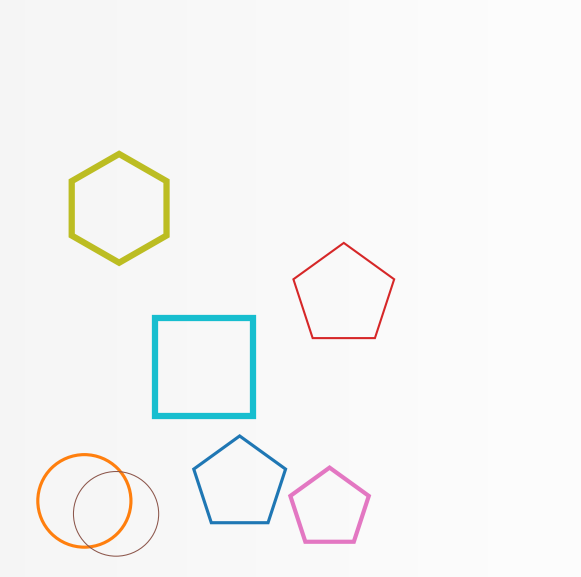[{"shape": "pentagon", "thickness": 1.5, "radius": 0.42, "center": [0.412, 0.161]}, {"shape": "circle", "thickness": 1.5, "radius": 0.4, "center": [0.145, 0.132]}, {"shape": "pentagon", "thickness": 1, "radius": 0.46, "center": [0.591, 0.487]}, {"shape": "circle", "thickness": 0.5, "radius": 0.37, "center": [0.2, 0.109]}, {"shape": "pentagon", "thickness": 2, "radius": 0.35, "center": [0.567, 0.118]}, {"shape": "hexagon", "thickness": 3, "radius": 0.47, "center": [0.205, 0.638]}, {"shape": "square", "thickness": 3, "radius": 0.42, "center": [0.351, 0.364]}]